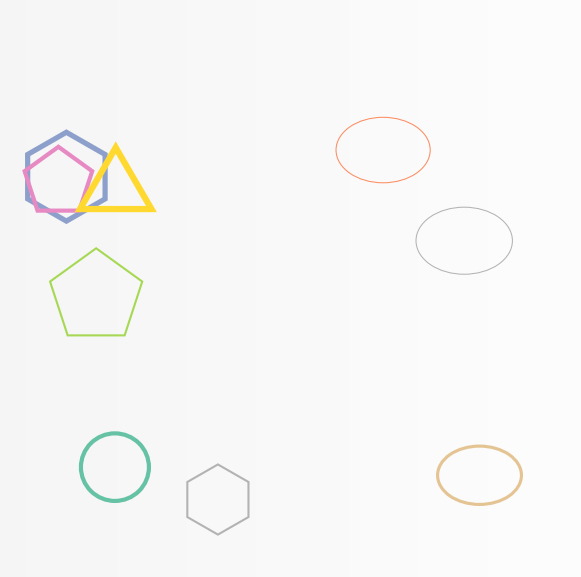[{"shape": "circle", "thickness": 2, "radius": 0.29, "center": [0.198, 0.19]}, {"shape": "oval", "thickness": 0.5, "radius": 0.41, "center": [0.659, 0.739]}, {"shape": "hexagon", "thickness": 2.5, "radius": 0.38, "center": [0.114, 0.693]}, {"shape": "pentagon", "thickness": 2, "radius": 0.31, "center": [0.101, 0.684]}, {"shape": "pentagon", "thickness": 1, "radius": 0.42, "center": [0.165, 0.486]}, {"shape": "triangle", "thickness": 3, "radius": 0.35, "center": [0.199, 0.673]}, {"shape": "oval", "thickness": 1.5, "radius": 0.36, "center": [0.825, 0.176]}, {"shape": "oval", "thickness": 0.5, "radius": 0.41, "center": [0.799, 0.582]}, {"shape": "hexagon", "thickness": 1, "radius": 0.3, "center": [0.375, 0.134]}]